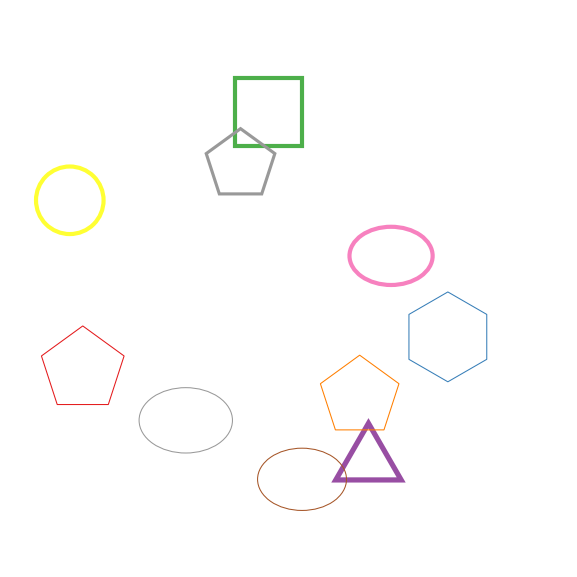[{"shape": "pentagon", "thickness": 0.5, "radius": 0.38, "center": [0.143, 0.359]}, {"shape": "hexagon", "thickness": 0.5, "radius": 0.39, "center": [0.775, 0.416]}, {"shape": "square", "thickness": 2, "radius": 0.29, "center": [0.465, 0.805]}, {"shape": "triangle", "thickness": 2.5, "radius": 0.33, "center": [0.638, 0.201]}, {"shape": "pentagon", "thickness": 0.5, "radius": 0.36, "center": [0.623, 0.313]}, {"shape": "circle", "thickness": 2, "radius": 0.29, "center": [0.121, 0.652]}, {"shape": "oval", "thickness": 0.5, "radius": 0.39, "center": [0.523, 0.169]}, {"shape": "oval", "thickness": 2, "radius": 0.36, "center": [0.677, 0.556]}, {"shape": "pentagon", "thickness": 1.5, "radius": 0.31, "center": [0.417, 0.714]}, {"shape": "oval", "thickness": 0.5, "radius": 0.4, "center": [0.322, 0.271]}]